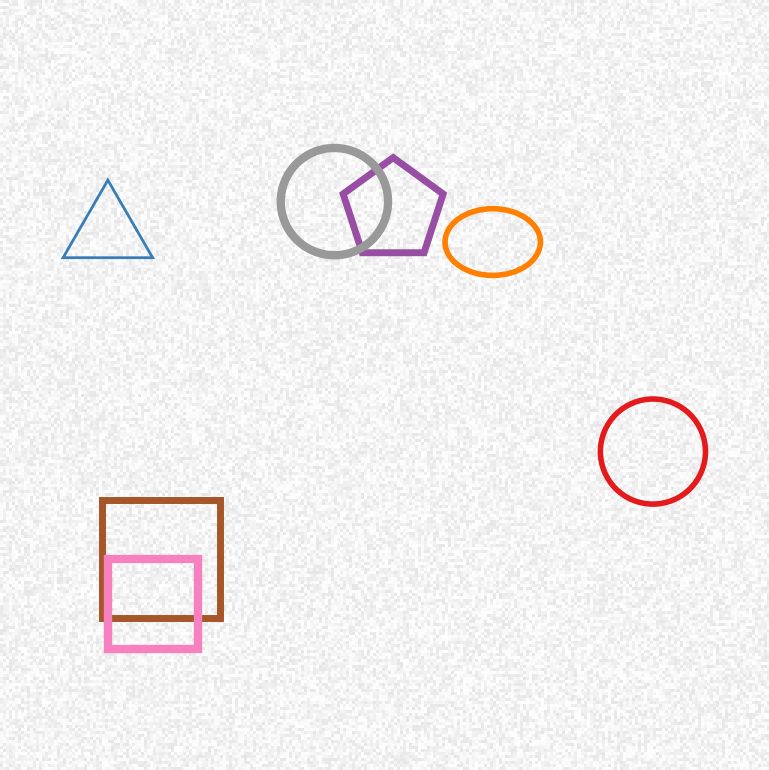[{"shape": "circle", "thickness": 2, "radius": 0.34, "center": [0.848, 0.414]}, {"shape": "triangle", "thickness": 1, "radius": 0.34, "center": [0.14, 0.699]}, {"shape": "pentagon", "thickness": 2.5, "radius": 0.34, "center": [0.511, 0.727]}, {"shape": "oval", "thickness": 2, "radius": 0.31, "center": [0.64, 0.686]}, {"shape": "square", "thickness": 2.5, "radius": 0.38, "center": [0.209, 0.274]}, {"shape": "square", "thickness": 3, "radius": 0.29, "center": [0.199, 0.216]}, {"shape": "circle", "thickness": 3, "radius": 0.35, "center": [0.434, 0.738]}]